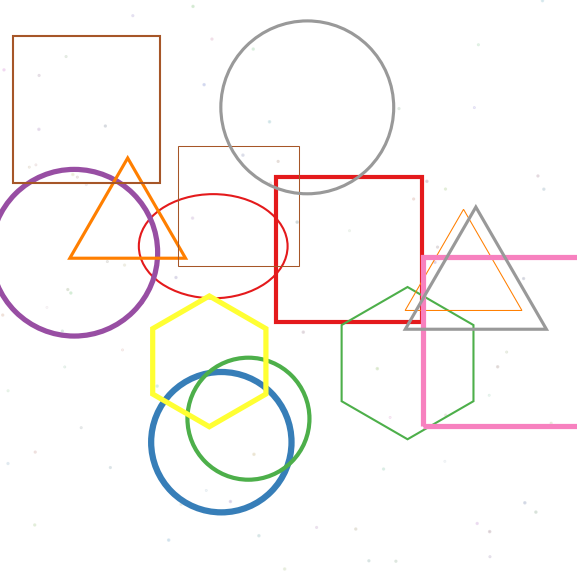[{"shape": "oval", "thickness": 1, "radius": 0.64, "center": [0.369, 0.573]}, {"shape": "square", "thickness": 2, "radius": 0.63, "center": [0.604, 0.567]}, {"shape": "circle", "thickness": 3, "radius": 0.61, "center": [0.383, 0.233]}, {"shape": "hexagon", "thickness": 1, "radius": 0.66, "center": [0.706, 0.37]}, {"shape": "circle", "thickness": 2, "radius": 0.53, "center": [0.43, 0.274]}, {"shape": "circle", "thickness": 2.5, "radius": 0.72, "center": [0.129, 0.562]}, {"shape": "triangle", "thickness": 0.5, "radius": 0.58, "center": [0.803, 0.52]}, {"shape": "triangle", "thickness": 1.5, "radius": 0.58, "center": [0.221, 0.61]}, {"shape": "hexagon", "thickness": 2.5, "radius": 0.57, "center": [0.362, 0.373]}, {"shape": "square", "thickness": 1, "radius": 0.64, "center": [0.149, 0.81]}, {"shape": "square", "thickness": 0.5, "radius": 0.52, "center": [0.413, 0.642]}, {"shape": "square", "thickness": 2.5, "radius": 0.73, "center": [0.879, 0.408]}, {"shape": "triangle", "thickness": 1.5, "radius": 0.71, "center": [0.824, 0.5]}, {"shape": "circle", "thickness": 1.5, "radius": 0.75, "center": [0.532, 0.813]}]